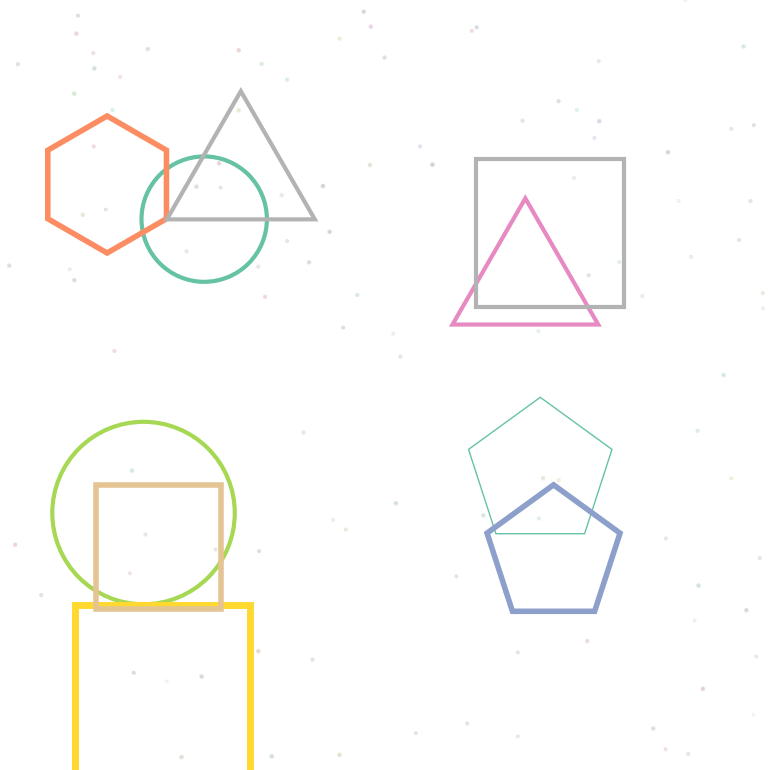[{"shape": "circle", "thickness": 1.5, "radius": 0.41, "center": [0.265, 0.715]}, {"shape": "pentagon", "thickness": 0.5, "radius": 0.49, "center": [0.702, 0.386]}, {"shape": "hexagon", "thickness": 2, "radius": 0.44, "center": [0.139, 0.76]}, {"shape": "pentagon", "thickness": 2, "radius": 0.45, "center": [0.719, 0.28]}, {"shape": "triangle", "thickness": 1.5, "radius": 0.55, "center": [0.682, 0.633]}, {"shape": "circle", "thickness": 1.5, "radius": 0.59, "center": [0.186, 0.334]}, {"shape": "square", "thickness": 2.5, "radius": 0.57, "center": [0.211, 0.101]}, {"shape": "square", "thickness": 2, "radius": 0.4, "center": [0.206, 0.29]}, {"shape": "square", "thickness": 1.5, "radius": 0.48, "center": [0.714, 0.697]}, {"shape": "triangle", "thickness": 1.5, "radius": 0.55, "center": [0.313, 0.771]}]